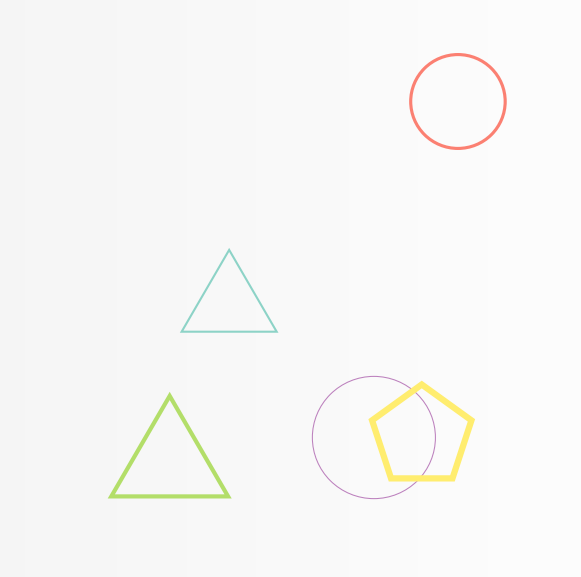[{"shape": "triangle", "thickness": 1, "radius": 0.47, "center": [0.394, 0.472]}, {"shape": "circle", "thickness": 1.5, "radius": 0.41, "center": [0.788, 0.823]}, {"shape": "triangle", "thickness": 2, "radius": 0.58, "center": [0.292, 0.198]}, {"shape": "circle", "thickness": 0.5, "radius": 0.53, "center": [0.643, 0.242]}, {"shape": "pentagon", "thickness": 3, "radius": 0.45, "center": [0.726, 0.243]}]